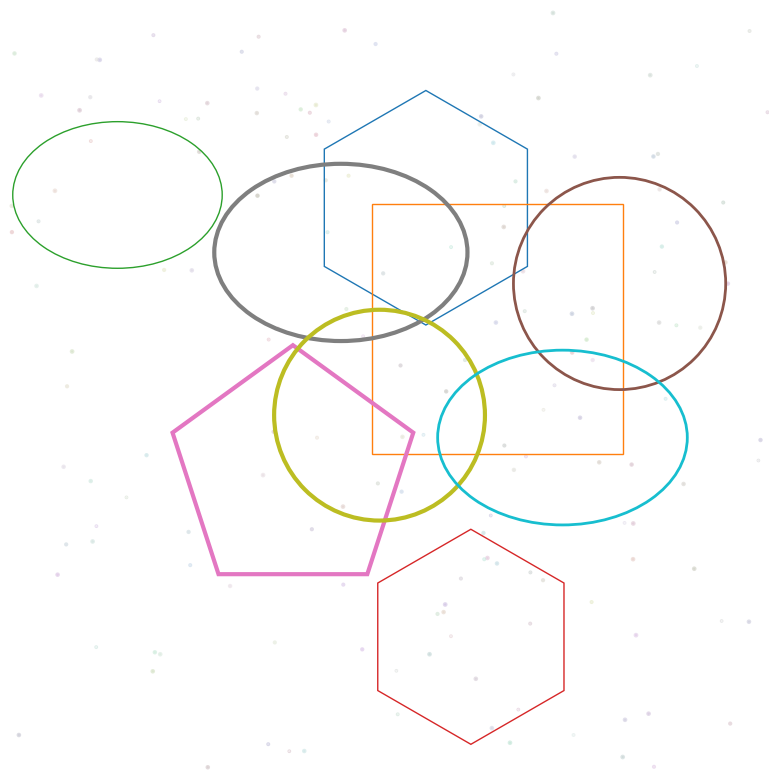[{"shape": "hexagon", "thickness": 0.5, "radius": 0.76, "center": [0.553, 0.73]}, {"shape": "square", "thickness": 0.5, "radius": 0.81, "center": [0.646, 0.573]}, {"shape": "oval", "thickness": 0.5, "radius": 0.68, "center": [0.153, 0.747]}, {"shape": "hexagon", "thickness": 0.5, "radius": 0.7, "center": [0.612, 0.173]}, {"shape": "circle", "thickness": 1, "radius": 0.69, "center": [0.805, 0.632]}, {"shape": "pentagon", "thickness": 1.5, "radius": 0.82, "center": [0.38, 0.387]}, {"shape": "oval", "thickness": 1.5, "radius": 0.82, "center": [0.443, 0.672]}, {"shape": "circle", "thickness": 1.5, "radius": 0.68, "center": [0.493, 0.461]}, {"shape": "oval", "thickness": 1, "radius": 0.81, "center": [0.73, 0.432]}]